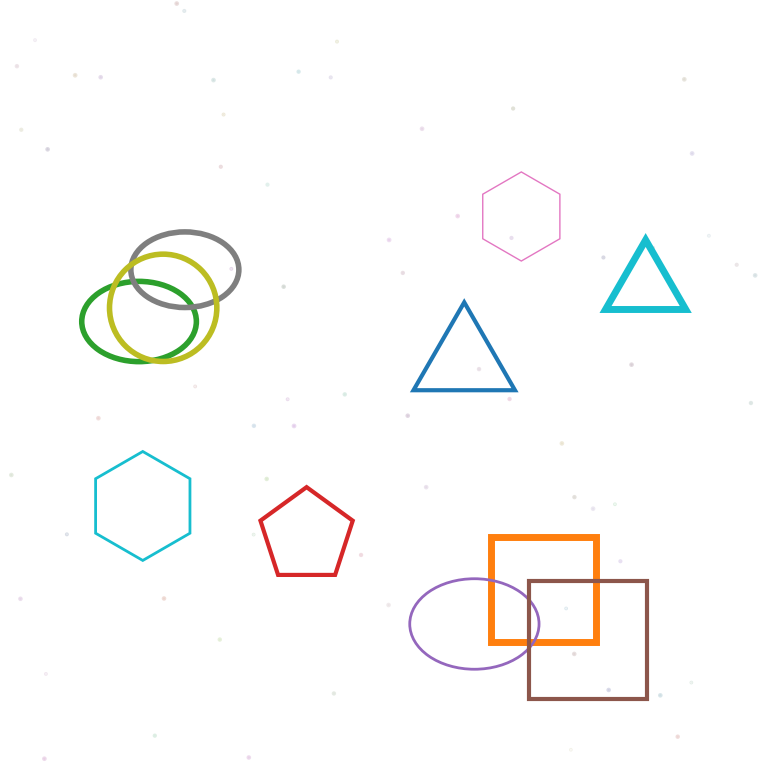[{"shape": "triangle", "thickness": 1.5, "radius": 0.38, "center": [0.603, 0.531]}, {"shape": "square", "thickness": 2.5, "radius": 0.34, "center": [0.705, 0.235]}, {"shape": "oval", "thickness": 2, "radius": 0.37, "center": [0.181, 0.582]}, {"shape": "pentagon", "thickness": 1.5, "radius": 0.32, "center": [0.398, 0.304]}, {"shape": "oval", "thickness": 1, "radius": 0.42, "center": [0.616, 0.19]}, {"shape": "square", "thickness": 1.5, "radius": 0.38, "center": [0.764, 0.169]}, {"shape": "hexagon", "thickness": 0.5, "radius": 0.29, "center": [0.677, 0.719]}, {"shape": "oval", "thickness": 2, "radius": 0.35, "center": [0.24, 0.65]}, {"shape": "circle", "thickness": 2, "radius": 0.35, "center": [0.212, 0.6]}, {"shape": "hexagon", "thickness": 1, "radius": 0.35, "center": [0.185, 0.343]}, {"shape": "triangle", "thickness": 2.5, "radius": 0.3, "center": [0.839, 0.628]}]